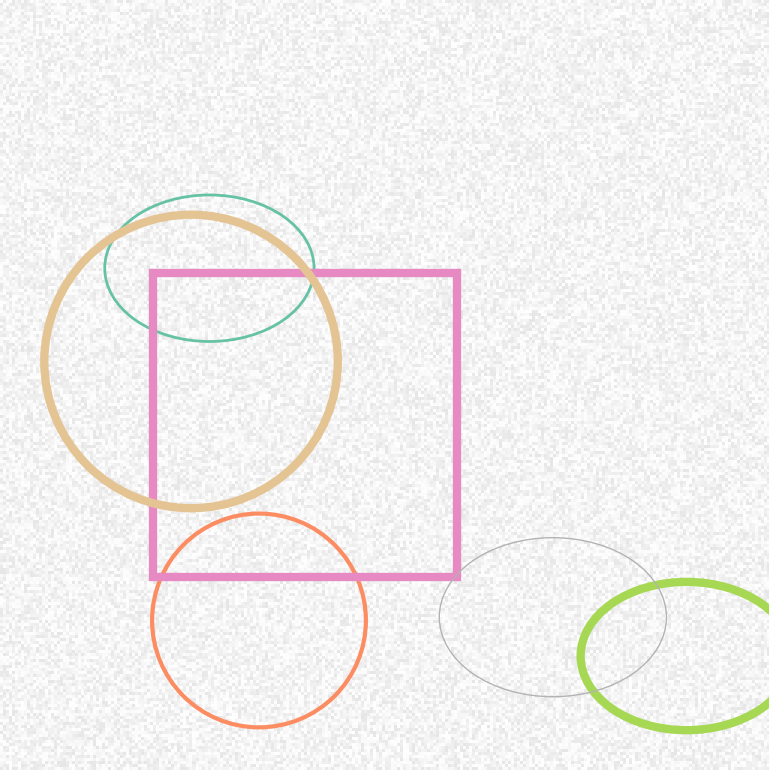[{"shape": "oval", "thickness": 1, "radius": 0.68, "center": [0.272, 0.652]}, {"shape": "circle", "thickness": 1.5, "radius": 0.69, "center": [0.336, 0.194]}, {"shape": "square", "thickness": 3, "radius": 0.99, "center": [0.396, 0.448]}, {"shape": "oval", "thickness": 3, "radius": 0.69, "center": [0.892, 0.148]}, {"shape": "circle", "thickness": 3, "radius": 0.95, "center": [0.248, 0.531]}, {"shape": "oval", "thickness": 0.5, "radius": 0.74, "center": [0.718, 0.198]}]